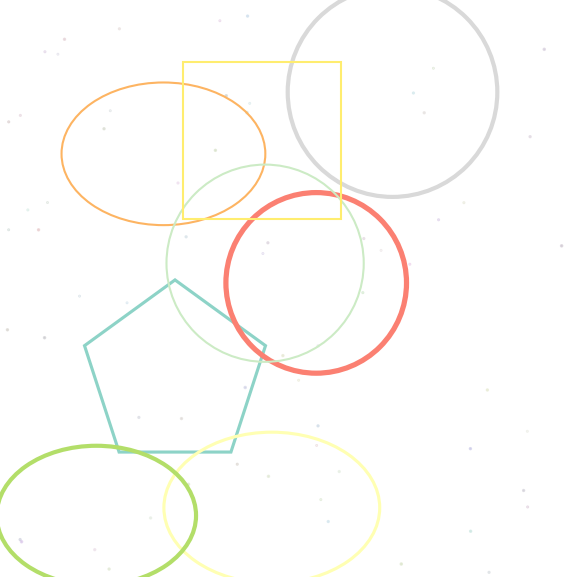[{"shape": "pentagon", "thickness": 1.5, "radius": 0.82, "center": [0.303, 0.35]}, {"shape": "oval", "thickness": 1.5, "radius": 0.93, "center": [0.471, 0.12]}, {"shape": "circle", "thickness": 2.5, "radius": 0.78, "center": [0.548, 0.509]}, {"shape": "oval", "thickness": 1, "radius": 0.88, "center": [0.283, 0.733]}, {"shape": "oval", "thickness": 2, "radius": 0.86, "center": [0.167, 0.106]}, {"shape": "circle", "thickness": 2, "radius": 0.91, "center": [0.68, 0.84]}, {"shape": "circle", "thickness": 1, "radius": 0.85, "center": [0.459, 0.543]}, {"shape": "square", "thickness": 1, "radius": 0.68, "center": [0.453, 0.756]}]